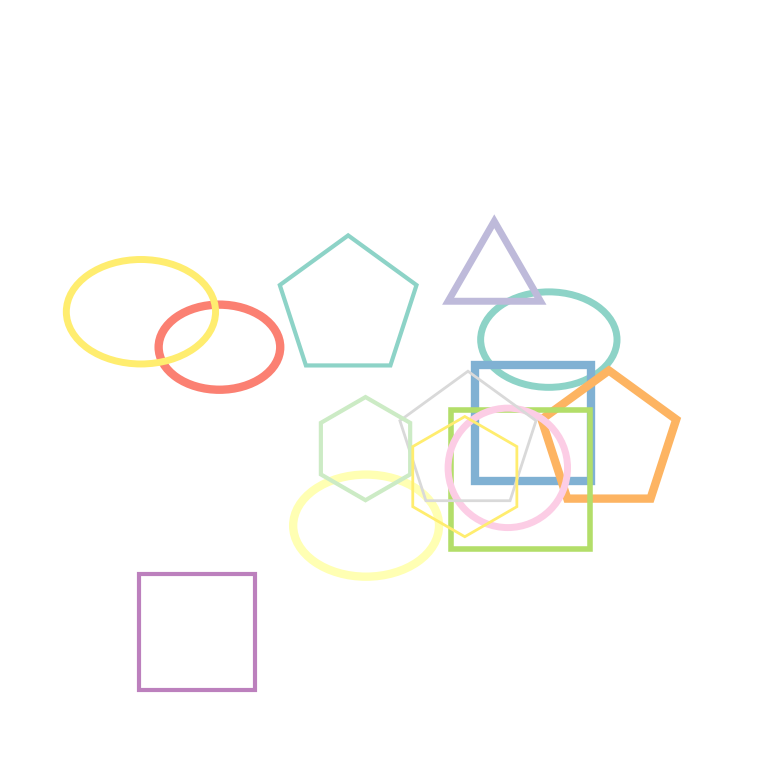[{"shape": "pentagon", "thickness": 1.5, "radius": 0.47, "center": [0.452, 0.601]}, {"shape": "oval", "thickness": 2.5, "radius": 0.44, "center": [0.713, 0.559]}, {"shape": "oval", "thickness": 3, "radius": 0.47, "center": [0.475, 0.317]}, {"shape": "triangle", "thickness": 2.5, "radius": 0.35, "center": [0.642, 0.643]}, {"shape": "oval", "thickness": 3, "radius": 0.39, "center": [0.285, 0.549]}, {"shape": "square", "thickness": 3, "radius": 0.38, "center": [0.693, 0.45]}, {"shape": "pentagon", "thickness": 3, "radius": 0.46, "center": [0.791, 0.427]}, {"shape": "square", "thickness": 2, "radius": 0.45, "center": [0.676, 0.377]}, {"shape": "circle", "thickness": 2.5, "radius": 0.39, "center": [0.659, 0.392]}, {"shape": "pentagon", "thickness": 1, "radius": 0.46, "center": [0.608, 0.425]}, {"shape": "square", "thickness": 1.5, "radius": 0.38, "center": [0.256, 0.179]}, {"shape": "hexagon", "thickness": 1.5, "radius": 0.33, "center": [0.475, 0.417]}, {"shape": "hexagon", "thickness": 1, "radius": 0.39, "center": [0.604, 0.381]}, {"shape": "oval", "thickness": 2.5, "radius": 0.48, "center": [0.183, 0.595]}]